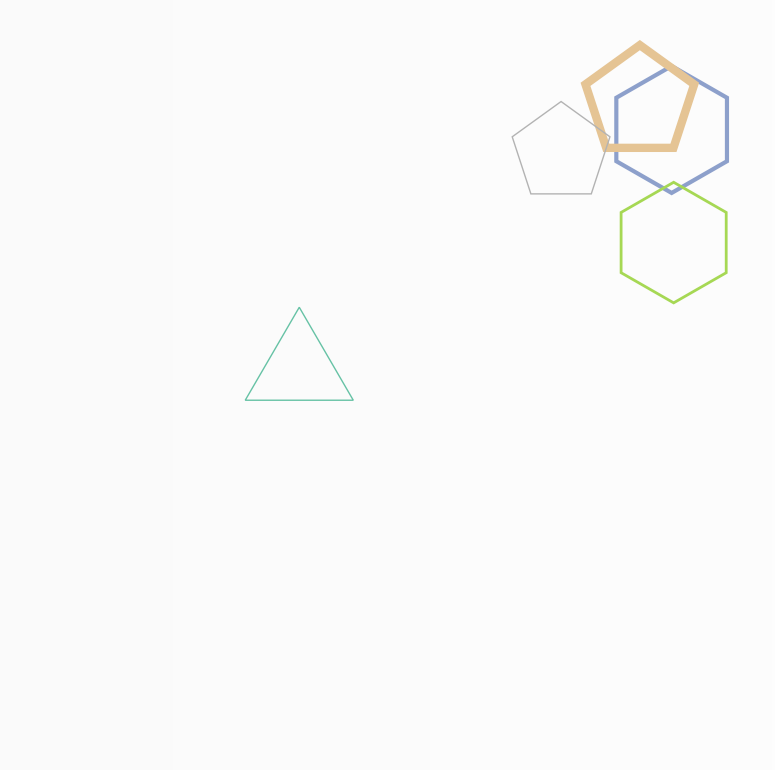[{"shape": "triangle", "thickness": 0.5, "radius": 0.4, "center": [0.386, 0.52]}, {"shape": "hexagon", "thickness": 1.5, "radius": 0.41, "center": [0.867, 0.832]}, {"shape": "hexagon", "thickness": 1, "radius": 0.39, "center": [0.869, 0.685]}, {"shape": "pentagon", "thickness": 3, "radius": 0.37, "center": [0.826, 0.868]}, {"shape": "pentagon", "thickness": 0.5, "radius": 0.33, "center": [0.724, 0.802]}]